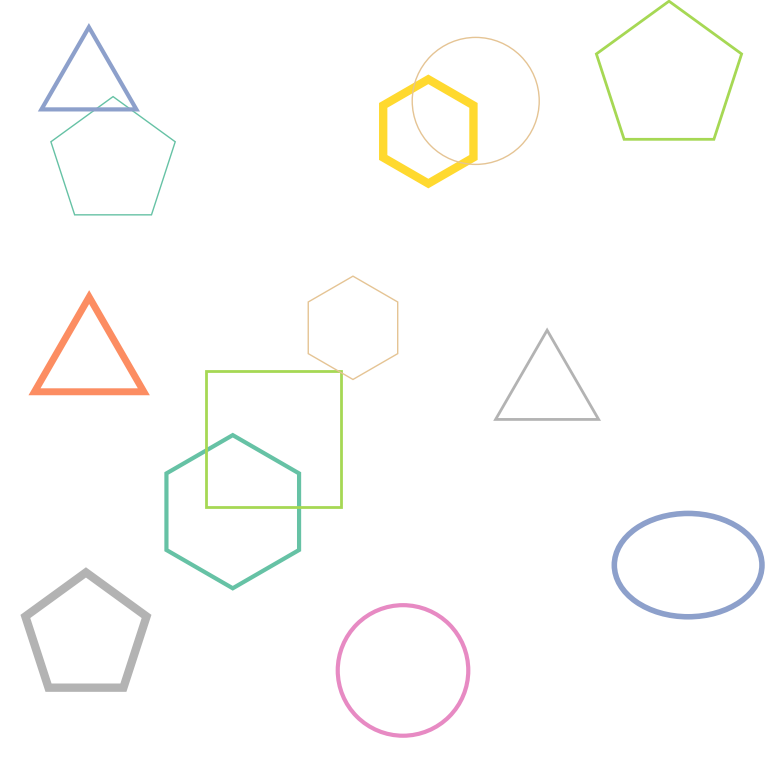[{"shape": "pentagon", "thickness": 0.5, "radius": 0.42, "center": [0.147, 0.79]}, {"shape": "hexagon", "thickness": 1.5, "radius": 0.5, "center": [0.302, 0.335]}, {"shape": "triangle", "thickness": 2.5, "radius": 0.41, "center": [0.116, 0.532]}, {"shape": "triangle", "thickness": 1.5, "radius": 0.36, "center": [0.115, 0.894]}, {"shape": "oval", "thickness": 2, "radius": 0.48, "center": [0.894, 0.266]}, {"shape": "circle", "thickness": 1.5, "radius": 0.42, "center": [0.523, 0.129]}, {"shape": "square", "thickness": 1, "radius": 0.44, "center": [0.355, 0.43]}, {"shape": "pentagon", "thickness": 1, "radius": 0.5, "center": [0.869, 0.899]}, {"shape": "hexagon", "thickness": 3, "radius": 0.34, "center": [0.556, 0.829]}, {"shape": "circle", "thickness": 0.5, "radius": 0.41, "center": [0.618, 0.869]}, {"shape": "hexagon", "thickness": 0.5, "radius": 0.34, "center": [0.458, 0.574]}, {"shape": "pentagon", "thickness": 3, "radius": 0.41, "center": [0.112, 0.174]}, {"shape": "triangle", "thickness": 1, "radius": 0.39, "center": [0.711, 0.494]}]